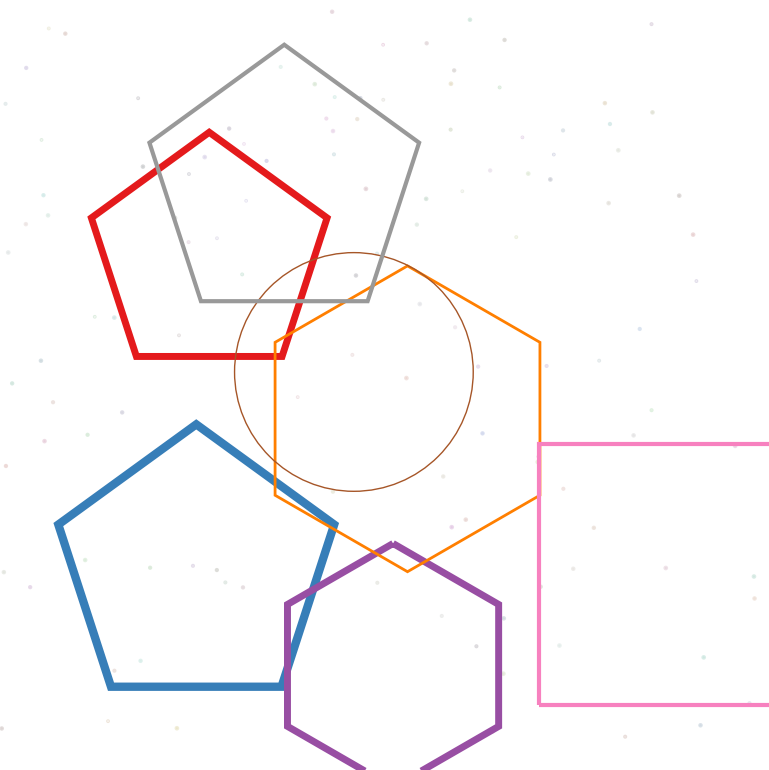[{"shape": "pentagon", "thickness": 2.5, "radius": 0.8, "center": [0.272, 0.667]}, {"shape": "pentagon", "thickness": 3, "radius": 0.94, "center": [0.255, 0.261]}, {"shape": "hexagon", "thickness": 2.5, "radius": 0.79, "center": [0.51, 0.136]}, {"shape": "hexagon", "thickness": 1, "radius": 0.99, "center": [0.529, 0.456]}, {"shape": "circle", "thickness": 0.5, "radius": 0.77, "center": [0.46, 0.517]}, {"shape": "square", "thickness": 1.5, "radius": 0.85, "center": [0.869, 0.254]}, {"shape": "pentagon", "thickness": 1.5, "radius": 0.92, "center": [0.369, 0.758]}]